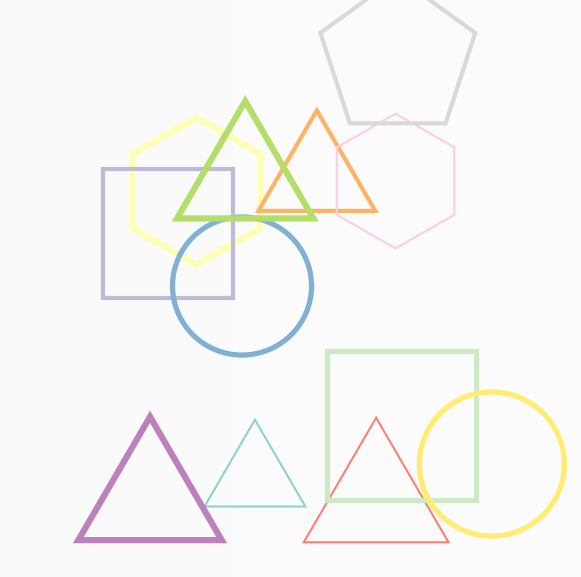[{"shape": "triangle", "thickness": 1, "radius": 0.5, "center": [0.439, 0.172]}, {"shape": "hexagon", "thickness": 3, "radius": 0.64, "center": [0.338, 0.668]}, {"shape": "square", "thickness": 2, "radius": 0.56, "center": [0.29, 0.595]}, {"shape": "triangle", "thickness": 1, "radius": 0.72, "center": [0.647, 0.132]}, {"shape": "circle", "thickness": 2.5, "radius": 0.6, "center": [0.416, 0.504]}, {"shape": "triangle", "thickness": 2, "radius": 0.58, "center": [0.545, 0.692]}, {"shape": "triangle", "thickness": 3, "radius": 0.68, "center": [0.422, 0.689]}, {"shape": "hexagon", "thickness": 1, "radius": 0.58, "center": [0.681, 0.686]}, {"shape": "pentagon", "thickness": 2, "radius": 0.7, "center": [0.684, 0.899]}, {"shape": "triangle", "thickness": 3, "radius": 0.71, "center": [0.258, 0.135]}, {"shape": "square", "thickness": 2.5, "radius": 0.64, "center": [0.691, 0.263]}, {"shape": "circle", "thickness": 2.5, "radius": 0.62, "center": [0.846, 0.196]}]